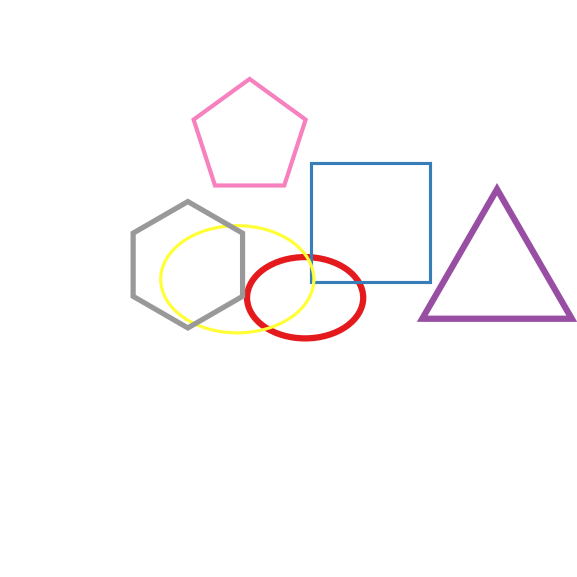[{"shape": "oval", "thickness": 3, "radius": 0.5, "center": [0.528, 0.484]}, {"shape": "square", "thickness": 1.5, "radius": 0.51, "center": [0.642, 0.614]}, {"shape": "triangle", "thickness": 3, "radius": 0.75, "center": [0.861, 0.522]}, {"shape": "oval", "thickness": 1.5, "radius": 0.66, "center": [0.411, 0.516]}, {"shape": "pentagon", "thickness": 2, "radius": 0.51, "center": [0.432, 0.76]}, {"shape": "hexagon", "thickness": 2.5, "radius": 0.55, "center": [0.325, 0.541]}]